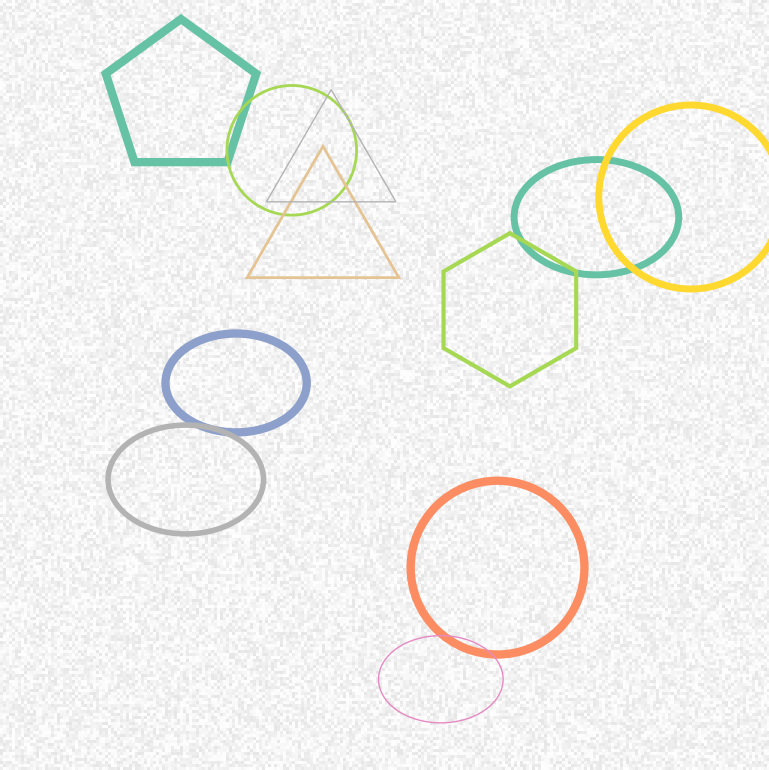[{"shape": "pentagon", "thickness": 3, "radius": 0.51, "center": [0.235, 0.873]}, {"shape": "oval", "thickness": 2.5, "radius": 0.53, "center": [0.775, 0.718]}, {"shape": "circle", "thickness": 3, "radius": 0.56, "center": [0.646, 0.263]}, {"shape": "oval", "thickness": 3, "radius": 0.46, "center": [0.307, 0.503]}, {"shape": "oval", "thickness": 0.5, "radius": 0.4, "center": [0.572, 0.118]}, {"shape": "circle", "thickness": 1, "radius": 0.42, "center": [0.379, 0.805]}, {"shape": "hexagon", "thickness": 1.5, "radius": 0.5, "center": [0.662, 0.598]}, {"shape": "circle", "thickness": 2.5, "radius": 0.6, "center": [0.897, 0.744]}, {"shape": "triangle", "thickness": 1, "radius": 0.57, "center": [0.419, 0.696]}, {"shape": "triangle", "thickness": 0.5, "radius": 0.49, "center": [0.43, 0.786]}, {"shape": "oval", "thickness": 2, "radius": 0.5, "center": [0.241, 0.377]}]